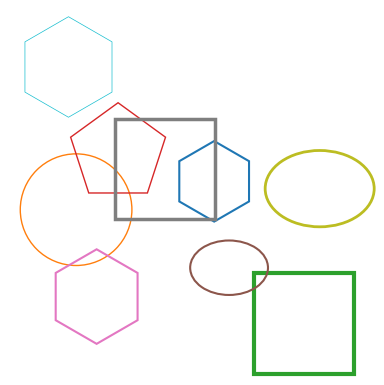[{"shape": "hexagon", "thickness": 1.5, "radius": 0.52, "center": [0.556, 0.529]}, {"shape": "circle", "thickness": 1, "radius": 0.72, "center": [0.198, 0.455]}, {"shape": "square", "thickness": 3, "radius": 0.65, "center": [0.79, 0.16]}, {"shape": "pentagon", "thickness": 1, "radius": 0.65, "center": [0.307, 0.604]}, {"shape": "oval", "thickness": 1.5, "radius": 0.51, "center": [0.595, 0.305]}, {"shape": "hexagon", "thickness": 1.5, "radius": 0.61, "center": [0.251, 0.23]}, {"shape": "square", "thickness": 2.5, "radius": 0.65, "center": [0.428, 0.561]}, {"shape": "oval", "thickness": 2, "radius": 0.71, "center": [0.83, 0.51]}, {"shape": "hexagon", "thickness": 0.5, "radius": 0.65, "center": [0.178, 0.826]}]